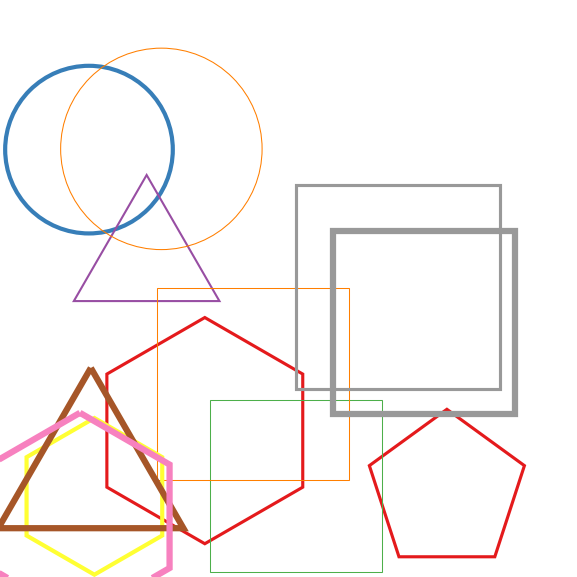[{"shape": "pentagon", "thickness": 1.5, "radius": 0.71, "center": [0.774, 0.149]}, {"shape": "hexagon", "thickness": 1.5, "radius": 0.98, "center": [0.355, 0.253]}, {"shape": "circle", "thickness": 2, "radius": 0.73, "center": [0.154, 0.74]}, {"shape": "square", "thickness": 0.5, "radius": 0.74, "center": [0.513, 0.157]}, {"shape": "triangle", "thickness": 1, "radius": 0.73, "center": [0.254, 0.551]}, {"shape": "circle", "thickness": 0.5, "radius": 0.87, "center": [0.279, 0.741]}, {"shape": "square", "thickness": 0.5, "radius": 0.83, "center": [0.438, 0.335]}, {"shape": "hexagon", "thickness": 2, "radius": 0.68, "center": [0.163, 0.14]}, {"shape": "triangle", "thickness": 3, "radius": 0.93, "center": [0.157, 0.177]}, {"shape": "hexagon", "thickness": 3, "radius": 0.9, "center": [0.138, 0.105]}, {"shape": "square", "thickness": 1.5, "radius": 0.88, "center": [0.689, 0.502]}, {"shape": "square", "thickness": 3, "radius": 0.79, "center": [0.734, 0.441]}]